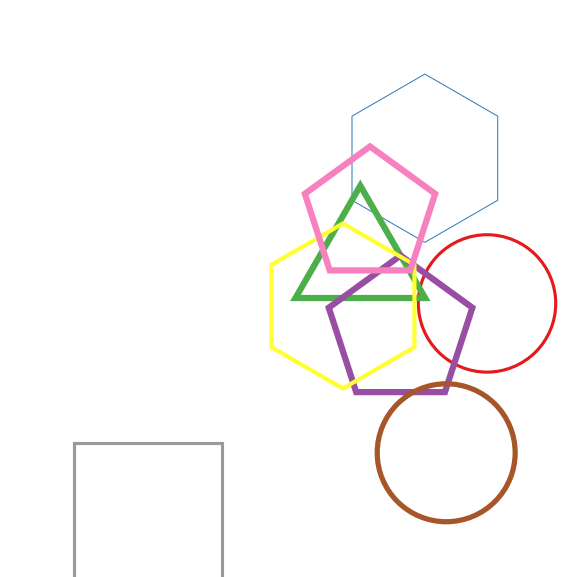[{"shape": "circle", "thickness": 1.5, "radius": 0.59, "center": [0.843, 0.474]}, {"shape": "hexagon", "thickness": 0.5, "radius": 0.73, "center": [0.736, 0.725]}, {"shape": "triangle", "thickness": 3, "radius": 0.65, "center": [0.624, 0.548]}, {"shape": "pentagon", "thickness": 3, "radius": 0.65, "center": [0.694, 0.426]}, {"shape": "hexagon", "thickness": 2, "radius": 0.71, "center": [0.594, 0.469]}, {"shape": "circle", "thickness": 2.5, "radius": 0.6, "center": [0.773, 0.215]}, {"shape": "pentagon", "thickness": 3, "radius": 0.59, "center": [0.641, 0.627]}, {"shape": "square", "thickness": 1.5, "radius": 0.64, "center": [0.256, 0.104]}]